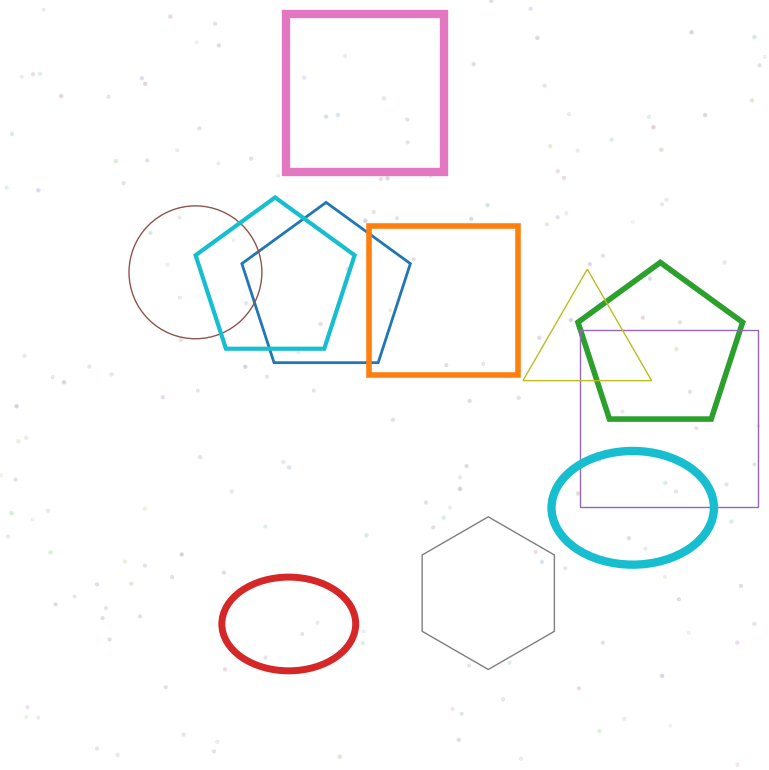[{"shape": "pentagon", "thickness": 1, "radius": 0.58, "center": [0.424, 0.622]}, {"shape": "square", "thickness": 2, "radius": 0.49, "center": [0.576, 0.61]}, {"shape": "pentagon", "thickness": 2, "radius": 0.56, "center": [0.858, 0.547]}, {"shape": "oval", "thickness": 2.5, "radius": 0.43, "center": [0.375, 0.19]}, {"shape": "square", "thickness": 0.5, "radius": 0.58, "center": [0.869, 0.457]}, {"shape": "circle", "thickness": 0.5, "radius": 0.43, "center": [0.254, 0.646]}, {"shape": "square", "thickness": 3, "radius": 0.51, "center": [0.474, 0.879]}, {"shape": "hexagon", "thickness": 0.5, "radius": 0.5, "center": [0.634, 0.23]}, {"shape": "triangle", "thickness": 0.5, "radius": 0.48, "center": [0.763, 0.554]}, {"shape": "pentagon", "thickness": 1.5, "radius": 0.54, "center": [0.357, 0.635]}, {"shape": "oval", "thickness": 3, "radius": 0.53, "center": [0.822, 0.341]}]